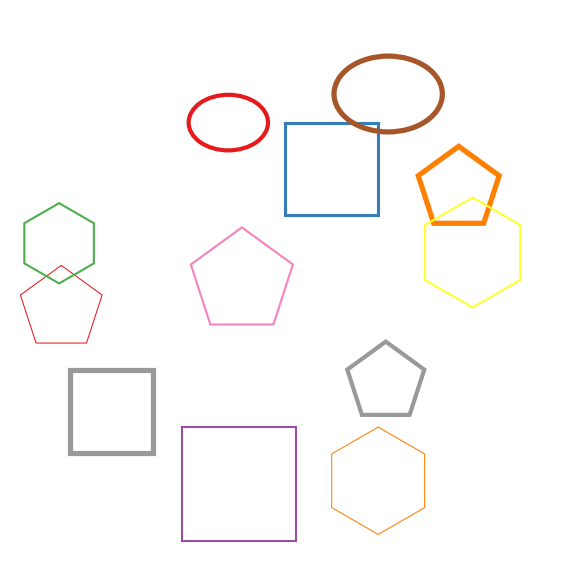[{"shape": "pentagon", "thickness": 0.5, "radius": 0.37, "center": [0.106, 0.465]}, {"shape": "oval", "thickness": 2, "radius": 0.34, "center": [0.395, 0.787]}, {"shape": "square", "thickness": 1.5, "radius": 0.4, "center": [0.574, 0.707]}, {"shape": "hexagon", "thickness": 1, "radius": 0.35, "center": [0.102, 0.578]}, {"shape": "square", "thickness": 1, "radius": 0.49, "center": [0.414, 0.162]}, {"shape": "pentagon", "thickness": 2.5, "radius": 0.37, "center": [0.794, 0.672]}, {"shape": "hexagon", "thickness": 0.5, "radius": 0.46, "center": [0.655, 0.167]}, {"shape": "hexagon", "thickness": 1, "radius": 0.48, "center": [0.818, 0.562]}, {"shape": "oval", "thickness": 2.5, "radius": 0.47, "center": [0.672, 0.836]}, {"shape": "pentagon", "thickness": 1, "radius": 0.46, "center": [0.419, 0.512]}, {"shape": "pentagon", "thickness": 2, "radius": 0.35, "center": [0.668, 0.337]}, {"shape": "square", "thickness": 2.5, "radius": 0.36, "center": [0.193, 0.287]}]